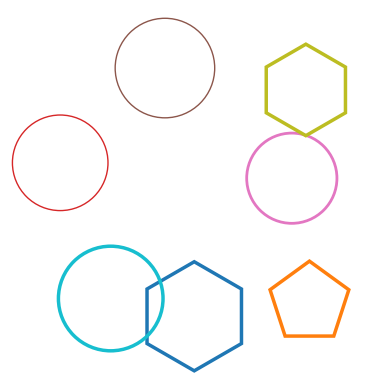[{"shape": "hexagon", "thickness": 2.5, "radius": 0.71, "center": [0.505, 0.178]}, {"shape": "pentagon", "thickness": 2.5, "radius": 0.54, "center": [0.804, 0.214]}, {"shape": "circle", "thickness": 1, "radius": 0.62, "center": [0.156, 0.577]}, {"shape": "circle", "thickness": 1, "radius": 0.65, "center": [0.428, 0.823]}, {"shape": "circle", "thickness": 2, "radius": 0.59, "center": [0.758, 0.537]}, {"shape": "hexagon", "thickness": 2.5, "radius": 0.59, "center": [0.794, 0.766]}, {"shape": "circle", "thickness": 2.5, "radius": 0.68, "center": [0.288, 0.225]}]